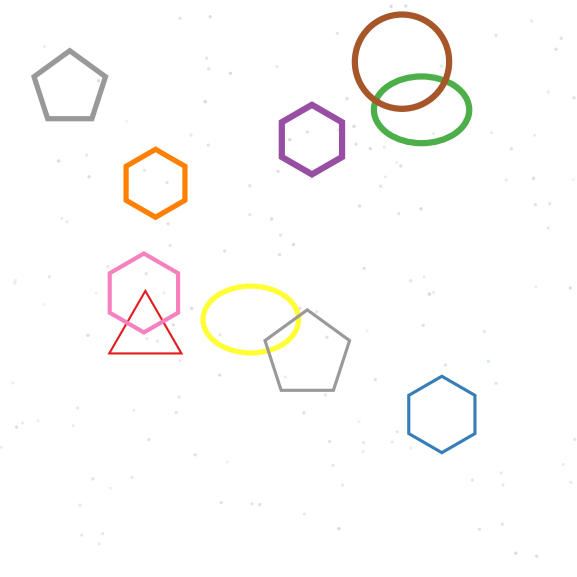[{"shape": "triangle", "thickness": 1, "radius": 0.36, "center": [0.252, 0.423]}, {"shape": "hexagon", "thickness": 1.5, "radius": 0.33, "center": [0.765, 0.281]}, {"shape": "oval", "thickness": 3, "radius": 0.41, "center": [0.73, 0.809]}, {"shape": "hexagon", "thickness": 3, "radius": 0.3, "center": [0.54, 0.757]}, {"shape": "hexagon", "thickness": 2.5, "radius": 0.29, "center": [0.269, 0.682]}, {"shape": "oval", "thickness": 2.5, "radius": 0.41, "center": [0.434, 0.446]}, {"shape": "circle", "thickness": 3, "radius": 0.41, "center": [0.696, 0.892]}, {"shape": "hexagon", "thickness": 2, "radius": 0.34, "center": [0.249, 0.492]}, {"shape": "pentagon", "thickness": 2.5, "radius": 0.33, "center": [0.121, 0.846]}, {"shape": "pentagon", "thickness": 1.5, "radius": 0.39, "center": [0.532, 0.386]}]